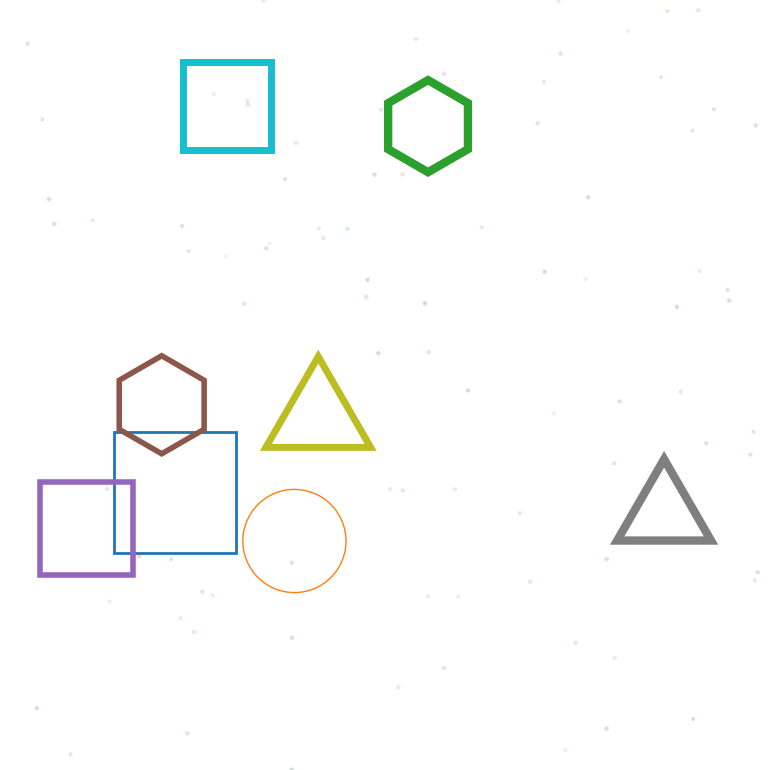[{"shape": "square", "thickness": 1, "radius": 0.39, "center": [0.227, 0.36]}, {"shape": "circle", "thickness": 0.5, "radius": 0.33, "center": [0.382, 0.297]}, {"shape": "hexagon", "thickness": 3, "radius": 0.3, "center": [0.556, 0.836]}, {"shape": "square", "thickness": 2, "radius": 0.3, "center": [0.112, 0.314]}, {"shape": "hexagon", "thickness": 2, "radius": 0.32, "center": [0.21, 0.474]}, {"shape": "triangle", "thickness": 3, "radius": 0.35, "center": [0.862, 0.333]}, {"shape": "triangle", "thickness": 2.5, "radius": 0.39, "center": [0.413, 0.458]}, {"shape": "square", "thickness": 2.5, "radius": 0.29, "center": [0.295, 0.862]}]